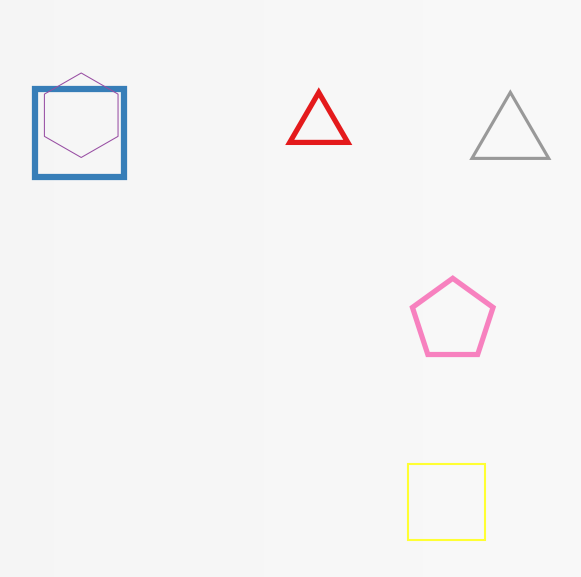[{"shape": "triangle", "thickness": 2.5, "radius": 0.29, "center": [0.548, 0.781]}, {"shape": "square", "thickness": 3, "radius": 0.38, "center": [0.137, 0.769]}, {"shape": "hexagon", "thickness": 0.5, "radius": 0.37, "center": [0.14, 0.8]}, {"shape": "square", "thickness": 1, "radius": 0.33, "center": [0.768, 0.13]}, {"shape": "pentagon", "thickness": 2.5, "radius": 0.36, "center": [0.779, 0.444]}, {"shape": "triangle", "thickness": 1.5, "radius": 0.38, "center": [0.878, 0.763]}]